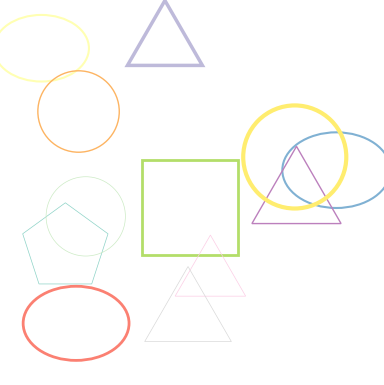[{"shape": "pentagon", "thickness": 0.5, "radius": 0.58, "center": [0.17, 0.357]}, {"shape": "oval", "thickness": 1.5, "radius": 0.62, "center": [0.107, 0.875]}, {"shape": "triangle", "thickness": 2.5, "radius": 0.56, "center": [0.428, 0.886]}, {"shape": "oval", "thickness": 2, "radius": 0.69, "center": [0.198, 0.16]}, {"shape": "oval", "thickness": 1.5, "radius": 0.7, "center": [0.874, 0.558]}, {"shape": "circle", "thickness": 1, "radius": 0.53, "center": [0.204, 0.71]}, {"shape": "square", "thickness": 2, "radius": 0.62, "center": [0.493, 0.461]}, {"shape": "triangle", "thickness": 0.5, "radius": 0.53, "center": [0.546, 0.284]}, {"shape": "triangle", "thickness": 0.5, "radius": 0.65, "center": [0.488, 0.178]}, {"shape": "triangle", "thickness": 1, "radius": 0.67, "center": [0.77, 0.486]}, {"shape": "circle", "thickness": 0.5, "radius": 0.51, "center": [0.223, 0.438]}, {"shape": "circle", "thickness": 3, "radius": 0.67, "center": [0.766, 0.592]}]